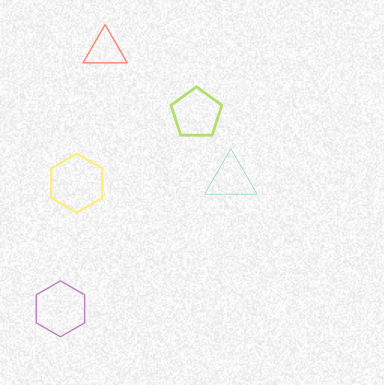[{"shape": "triangle", "thickness": 0.5, "radius": 0.39, "center": [0.6, 0.535]}, {"shape": "triangle", "thickness": 1, "radius": 0.33, "center": [0.273, 0.87]}, {"shape": "pentagon", "thickness": 2, "radius": 0.35, "center": [0.51, 0.705]}, {"shape": "hexagon", "thickness": 1, "radius": 0.36, "center": [0.157, 0.198]}, {"shape": "hexagon", "thickness": 1.5, "radius": 0.38, "center": [0.199, 0.524]}]